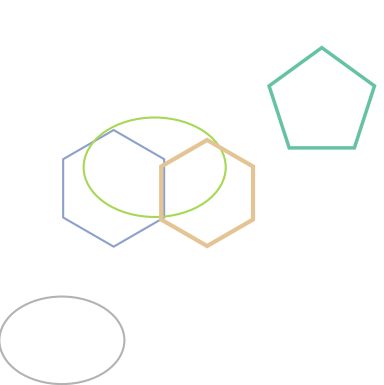[{"shape": "pentagon", "thickness": 2.5, "radius": 0.72, "center": [0.836, 0.732]}, {"shape": "hexagon", "thickness": 1.5, "radius": 0.76, "center": [0.295, 0.511]}, {"shape": "oval", "thickness": 1.5, "radius": 0.92, "center": [0.402, 0.566]}, {"shape": "hexagon", "thickness": 3, "radius": 0.69, "center": [0.538, 0.499]}, {"shape": "oval", "thickness": 1.5, "radius": 0.81, "center": [0.161, 0.116]}]